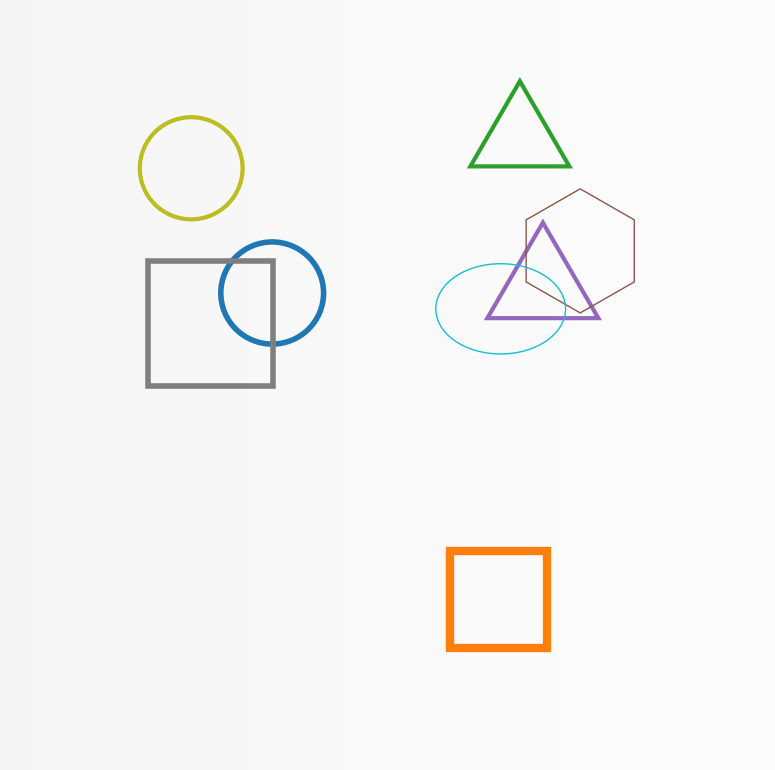[{"shape": "circle", "thickness": 2, "radius": 0.33, "center": [0.351, 0.619]}, {"shape": "square", "thickness": 3, "radius": 0.32, "center": [0.643, 0.221]}, {"shape": "triangle", "thickness": 1.5, "radius": 0.37, "center": [0.671, 0.821]}, {"shape": "triangle", "thickness": 1.5, "radius": 0.41, "center": [0.7, 0.628]}, {"shape": "hexagon", "thickness": 0.5, "radius": 0.4, "center": [0.749, 0.674]}, {"shape": "square", "thickness": 2, "radius": 0.41, "center": [0.272, 0.579]}, {"shape": "circle", "thickness": 1.5, "radius": 0.33, "center": [0.247, 0.781]}, {"shape": "oval", "thickness": 0.5, "radius": 0.42, "center": [0.646, 0.599]}]